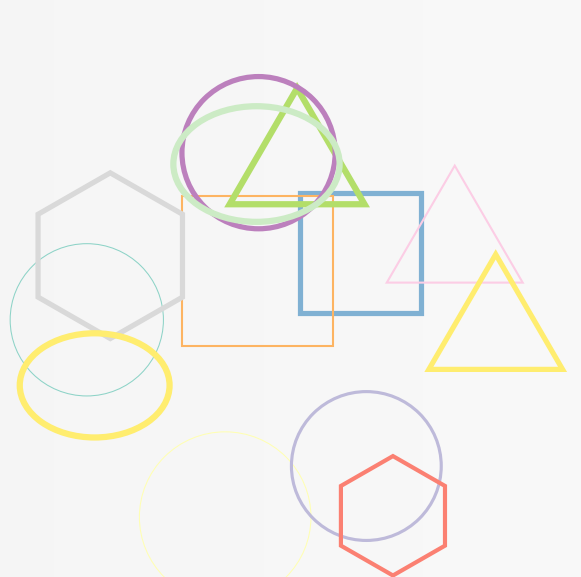[{"shape": "circle", "thickness": 0.5, "radius": 0.66, "center": [0.149, 0.445]}, {"shape": "circle", "thickness": 0.5, "radius": 0.74, "center": [0.387, 0.104]}, {"shape": "circle", "thickness": 1.5, "radius": 0.64, "center": [0.63, 0.192]}, {"shape": "hexagon", "thickness": 2, "radius": 0.52, "center": [0.676, 0.106]}, {"shape": "square", "thickness": 2.5, "radius": 0.52, "center": [0.62, 0.561]}, {"shape": "square", "thickness": 1, "radius": 0.65, "center": [0.443, 0.529]}, {"shape": "triangle", "thickness": 3, "radius": 0.67, "center": [0.511, 0.712]}, {"shape": "triangle", "thickness": 1, "radius": 0.68, "center": [0.782, 0.577]}, {"shape": "hexagon", "thickness": 2.5, "radius": 0.72, "center": [0.19, 0.556]}, {"shape": "circle", "thickness": 2.5, "radius": 0.66, "center": [0.445, 0.735]}, {"shape": "oval", "thickness": 3, "radius": 0.72, "center": [0.441, 0.715]}, {"shape": "triangle", "thickness": 2.5, "radius": 0.66, "center": [0.853, 0.426]}, {"shape": "oval", "thickness": 3, "radius": 0.64, "center": [0.163, 0.332]}]